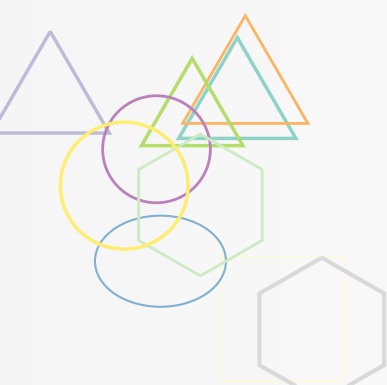[{"shape": "triangle", "thickness": 2.5, "radius": 0.87, "center": [0.612, 0.728]}, {"shape": "square", "thickness": 0.5, "radius": 0.8, "center": [0.731, 0.174]}, {"shape": "triangle", "thickness": 2.5, "radius": 0.88, "center": [0.13, 0.742]}, {"shape": "oval", "thickness": 1.5, "radius": 0.85, "center": [0.414, 0.322]}, {"shape": "triangle", "thickness": 2, "radius": 0.93, "center": [0.633, 0.773]}, {"shape": "triangle", "thickness": 2.5, "radius": 0.76, "center": [0.496, 0.697]}, {"shape": "hexagon", "thickness": 3, "radius": 0.93, "center": [0.83, 0.145]}, {"shape": "circle", "thickness": 2, "radius": 0.69, "center": [0.404, 0.612]}, {"shape": "hexagon", "thickness": 2, "radius": 0.92, "center": [0.517, 0.468]}, {"shape": "circle", "thickness": 2.5, "radius": 0.82, "center": [0.321, 0.518]}]